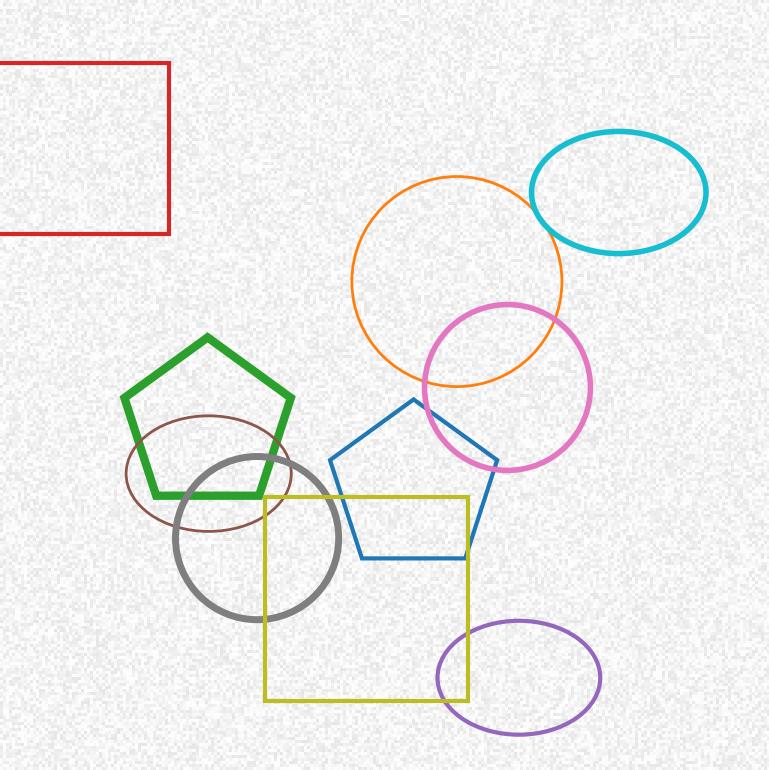[{"shape": "pentagon", "thickness": 1.5, "radius": 0.57, "center": [0.537, 0.367]}, {"shape": "circle", "thickness": 1, "radius": 0.68, "center": [0.593, 0.634]}, {"shape": "pentagon", "thickness": 3, "radius": 0.57, "center": [0.27, 0.448]}, {"shape": "square", "thickness": 1.5, "radius": 0.56, "center": [0.108, 0.807]}, {"shape": "oval", "thickness": 1.5, "radius": 0.53, "center": [0.674, 0.12]}, {"shape": "oval", "thickness": 1, "radius": 0.54, "center": [0.271, 0.385]}, {"shape": "circle", "thickness": 2, "radius": 0.54, "center": [0.659, 0.497]}, {"shape": "circle", "thickness": 2.5, "radius": 0.53, "center": [0.334, 0.301]}, {"shape": "square", "thickness": 1.5, "radius": 0.66, "center": [0.476, 0.222]}, {"shape": "oval", "thickness": 2, "radius": 0.57, "center": [0.804, 0.75]}]